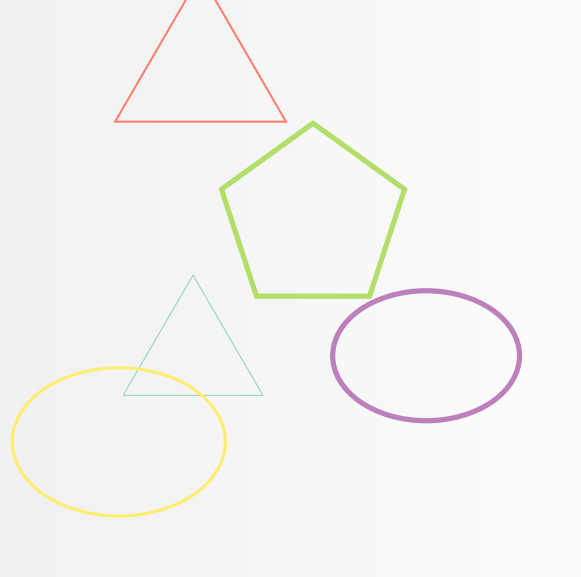[{"shape": "triangle", "thickness": 0.5, "radius": 0.69, "center": [0.332, 0.384]}, {"shape": "triangle", "thickness": 1, "radius": 0.85, "center": [0.345, 0.873]}, {"shape": "pentagon", "thickness": 2.5, "radius": 0.83, "center": [0.539, 0.62]}, {"shape": "oval", "thickness": 2.5, "radius": 0.8, "center": [0.733, 0.383]}, {"shape": "oval", "thickness": 1.5, "radius": 0.92, "center": [0.204, 0.234]}]